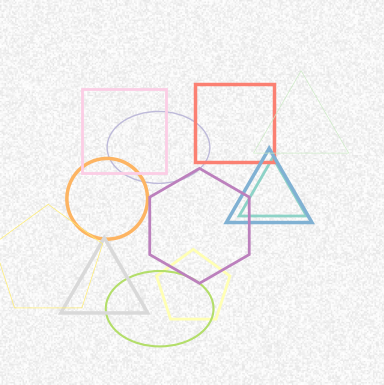[{"shape": "triangle", "thickness": 2, "radius": 0.51, "center": [0.709, 0.49]}, {"shape": "pentagon", "thickness": 2, "radius": 0.5, "center": [0.502, 0.252]}, {"shape": "oval", "thickness": 1, "radius": 0.67, "center": [0.412, 0.617]}, {"shape": "square", "thickness": 2.5, "radius": 0.51, "center": [0.609, 0.68]}, {"shape": "triangle", "thickness": 2.5, "radius": 0.64, "center": [0.699, 0.486]}, {"shape": "circle", "thickness": 2.5, "radius": 0.52, "center": [0.278, 0.484]}, {"shape": "oval", "thickness": 1.5, "radius": 0.7, "center": [0.415, 0.198]}, {"shape": "square", "thickness": 2, "radius": 0.55, "center": [0.322, 0.659]}, {"shape": "triangle", "thickness": 2.5, "radius": 0.65, "center": [0.271, 0.252]}, {"shape": "hexagon", "thickness": 2, "radius": 0.75, "center": [0.518, 0.413]}, {"shape": "triangle", "thickness": 0.5, "radius": 0.71, "center": [0.782, 0.674]}, {"shape": "pentagon", "thickness": 0.5, "radius": 0.74, "center": [0.125, 0.321]}]